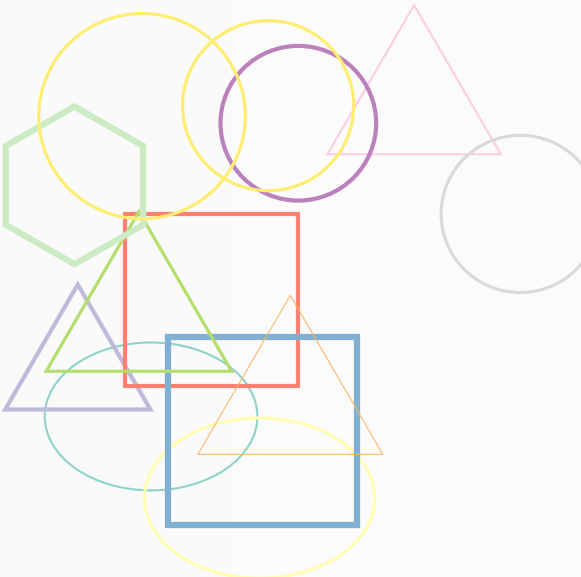[{"shape": "oval", "thickness": 1, "radius": 0.91, "center": [0.26, 0.278]}, {"shape": "oval", "thickness": 1.5, "radius": 0.99, "center": [0.447, 0.137]}, {"shape": "triangle", "thickness": 2, "radius": 0.72, "center": [0.134, 0.362]}, {"shape": "square", "thickness": 2, "radius": 0.74, "center": [0.364, 0.48]}, {"shape": "square", "thickness": 3, "radius": 0.81, "center": [0.452, 0.253]}, {"shape": "triangle", "thickness": 0.5, "radius": 0.92, "center": [0.499, 0.304]}, {"shape": "triangle", "thickness": 1.5, "radius": 0.92, "center": [0.239, 0.448]}, {"shape": "triangle", "thickness": 1, "radius": 0.86, "center": [0.712, 0.818]}, {"shape": "circle", "thickness": 1.5, "radius": 0.68, "center": [0.895, 0.629]}, {"shape": "circle", "thickness": 2, "radius": 0.67, "center": [0.513, 0.786]}, {"shape": "hexagon", "thickness": 3, "radius": 0.68, "center": [0.128, 0.678]}, {"shape": "circle", "thickness": 1.5, "radius": 0.89, "center": [0.244, 0.798]}, {"shape": "circle", "thickness": 1.5, "radius": 0.74, "center": [0.461, 0.816]}]